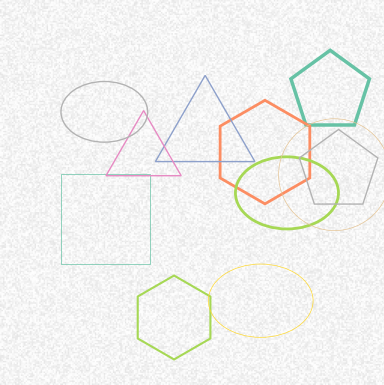[{"shape": "pentagon", "thickness": 2.5, "radius": 0.54, "center": [0.858, 0.762]}, {"shape": "square", "thickness": 0.5, "radius": 0.58, "center": [0.274, 0.431]}, {"shape": "hexagon", "thickness": 2, "radius": 0.67, "center": [0.688, 0.605]}, {"shape": "triangle", "thickness": 1, "radius": 0.75, "center": [0.533, 0.655]}, {"shape": "triangle", "thickness": 1, "radius": 0.56, "center": [0.373, 0.6]}, {"shape": "oval", "thickness": 2, "radius": 0.67, "center": [0.745, 0.499]}, {"shape": "hexagon", "thickness": 1.5, "radius": 0.54, "center": [0.452, 0.175]}, {"shape": "oval", "thickness": 0.5, "radius": 0.68, "center": [0.677, 0.219]}, {"shape": "circle", "thickness": 0.5, "radius": 0.73, "center": [0.869, 0.546]}, {"shape": "pentagon", "thickness": 1, "radius": 0.54, "center": [0.88, 0.557]}, {"shape": "oval", "thickness": 1, "radius": 0.56, "center": [0.271, 0.71]}]